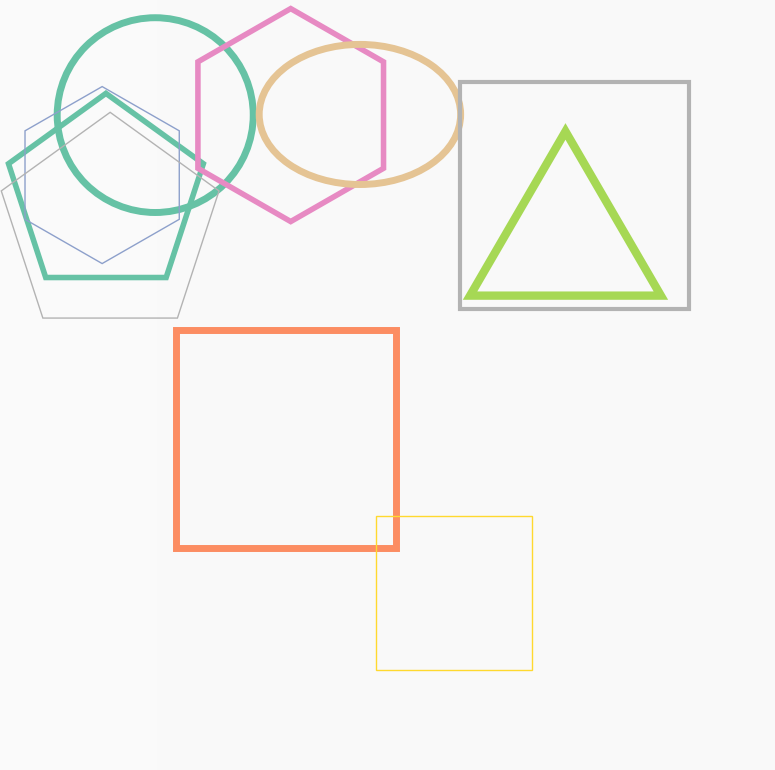[{"shape": "pentagon", "thickness": 2, "radius": 0.66, "center": [0.137, 0.747]}, {"shape": "circle", "thickness": 2.5, "radius": 0.63, "center": [0.2, 0.851]}, {"shape": "square", "thickness": 2.5, "radius": 0.71, "center": [0.369, 0.43]}, {"shape": "hexagon", "thickness": 0.5, "radius": 0.57, "center": [0.132, 0.773]}, {"shape": "hexagon", "thickness": 2, "radius": 0.69, "center": [0.375, 0.851]}, {"shape": "triangle", "thickness": 3, "radius": 0.71, "center": [0.73, 0.687]}, {"shape": "square", "thickness": 0.5, "radius": 0.5, "center": [0.586, 0.229]}, {"shape": "oval", "thickness": 2.5, "radius": 0.65, "center": [0.464, 0.851]}, {"shape": "pentagon", "thickness": 0.5, "radius": 0.74, "center": [0.142, 0.706]}, {"shape": "square", "thickness": 1.5, "radius": 0.74, "center": [0.741, 0.746]}]